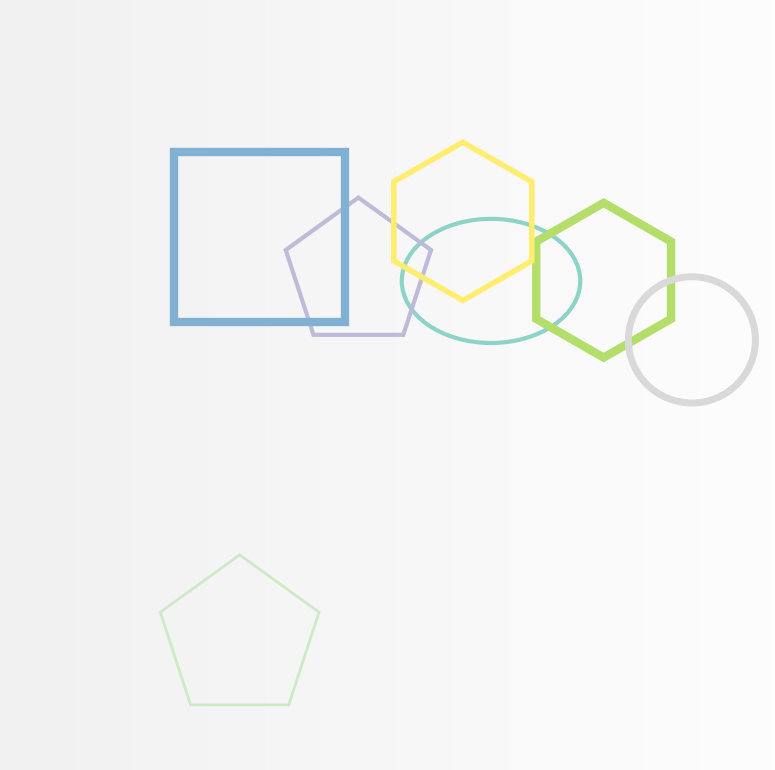[{"shape": "oval", "thickness": 1.5, "radius": 0.58, "center": [0.634, 0.635]}, {"shape": "pentagon", "thickness": 1.5, "radius": 0.49, "center": [0.462, 0.645]}, {"shape": "square", "thickness": 3, "radius": 0.55, "center": [0.335, 0.692]}, {"shape": "hexagon", "thickness": 3, "radius": 0.5, "center": [0.779, 0.636]}, {"shape": "circle", "thickness": 2.5, "radius": 0.41, "center": [0.893, 0.559]}, {"shape": "pentagon", "thickness": 1, "radius": 0.54, "center": [0.309, 0.172]}, {"shape": "hexagon", "thickness": 2, "radius": 0.51, "center": [0.597, 0.713]}]